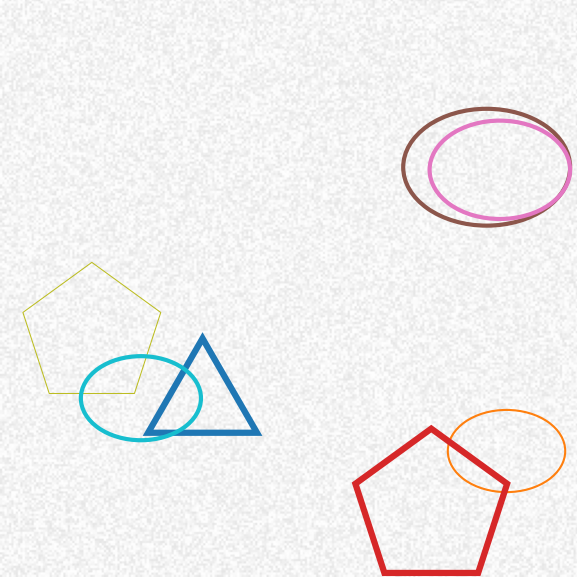[{"shape": "triangle", "thickness": 3, "radius": 0.54, "center": [0.351, 0.304]}, {"shape": "oval", "thickness": 1, "radius": 0.51, "center": [0.877, 0.218]}, {"shape": "pentagon", "thickness": 3, "radius": 0.69, "center": [0.747, 0.119]}, {"shape": "oval", "thickness": 2, "radius": 0.72, "center": [0.843, 0.71]}, {"shape": "oval", "thickness": 2, "radius": 0.61, "center": [0.866, 0.705]}, {"shape": "pentagon", "thickness": 0.5, "radius": 0.63, "center": [0.159, 0.419]}, {"shape": "oval", "thickness": 2, "radius": 0.52, "center": [0.244, 0.31]}]